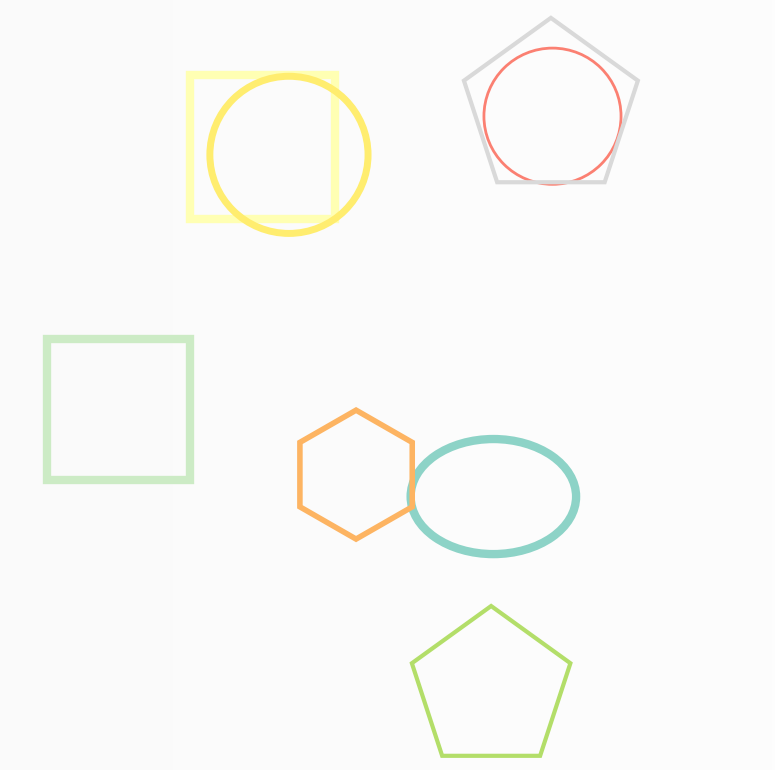[{"shape": "oval", "thickness": 3, "radius": 0.53, "center": [0.637, 0.355]}, {"shape": "square", "thickness": 3, "radius": 0.47, "center": [0.339, 0.809]}, {"shape": "circle", "thickness": 1, "radius": 0.44, "center": [0.713, 0.849]}, {"shape": "hexagon", "thickness": 2, "radius": 0.42, "center": [0.459, 0.384]}, {"shape": "pentagon", "thickness": 1.5, "radius": 0.54, "center": [0.634, 0.105]}, {"shape": "pentagon", "thickness": 1.5, "radius": 0.59, "center": [0.711, 0.859]}, {"shape": "square", "thickness": 3, "radius": 0.46, "center": [0.153, 0.468]}, {"shape": "circle", "thickness": 2.5, "radius": 0.51, "center": [0.373, 0.799]}]